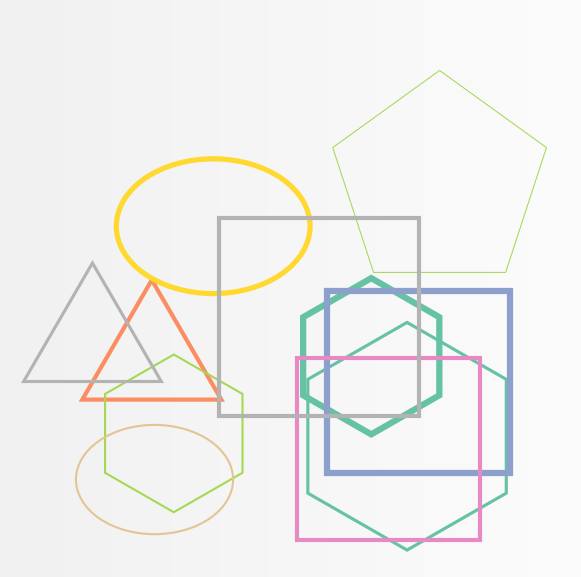[{"shape": "hexagon", "thickness": 3, "radius": 0.68, "center": [0.639, 0.382]}, {"shape": "hexagon", "thickness": 1.5, "radius": 0.99, "center": [0.7, 0.244]}, {"shape": "triangle", "thickness": 2, "radius": 0.69, "center": [0.261, 0.376]}, {"shape": "square", "thickness": 3, "radius": 0.79, "center": [0.721, 0.337]}, {"shape": "square", "thickness": 2, "radius": 0.79, "center": [0.668, 0.222]}, {"shape": "pentagon", "thickness": 0.5, "radius": 0.97, "center": [0.756, 0.684]}, {"shape": "hexagon", "thickness": 1, "radius": 0.68, "center": [0.299, 0.249]}, {"shape": "oval", "thickness": 2.5, "radius": 0.83, "center": [0.367, 0.607]}, {"shape": "oval", "thickness": 1, "radius": 0.68, "center": [0.266, 0.169]}, {"shape": "triangle", "thickness": 1.5, "radius": 0.68, "center": [0.159, 0.407]}, {"shape": "square", "thickness": 2, "radius": 0.86, "center": [0.549, 0.45]}]